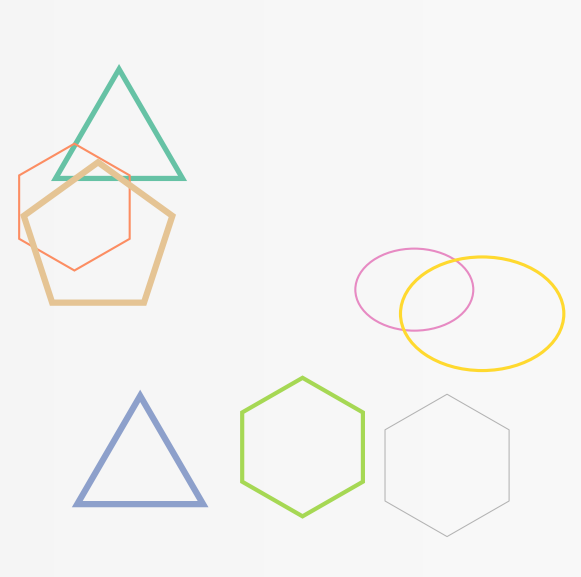[{"shape": "triangle", "thickness": 2.5, "radius": 0.63, "center": [0.205, 0.753]}, {"shape": "hexagon", "thickness": 1, "radius": 0.55, "center": [0.128, 0.641]}, {"shape": "triangle", "thickness": 3, "radius": 0.62, "center": [0.241, 0.189]}, {"shape": "oval", "thickness": 1, "radius": 0.51, "center": [0.713, 0.498]}, {"shape": "hexagon", "thickness": 2, "radius": 0.6, "center": [0.521, 0.225]}, {"shape": "oval", "thickness": 1.5, "radius": 0.7, "center": [0.83, 0.456]}, {"shape": "pentagon", "thickness": 3, "radius": 0.67, "center": [0.169, 0.584]}, {"shape": "hexagon", "thickness": 0.5, "radius": 0.62, "center": [0.769, 0.193]}]